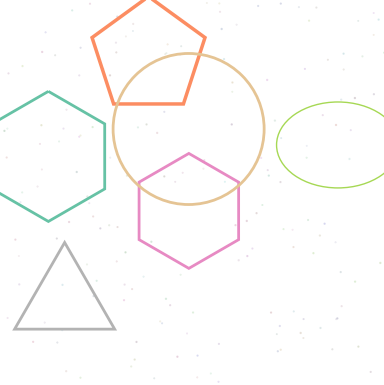[{"shape": "hexagon", "thickness": 2, "radius": 0.84, "center": [0.126, 0.594]}, {"shape": "pentagon", "thickness": 2.5, "radius": 0.77, "center": [0.386, 0.855]}, {"shape": "hexagon", "thickness": 2, "radius": 0.75, "center": [0.491, 0.452]}, {"shape": "oval", "thickness": 1, "radius": 0.8, "center": [0.878, 0.623]}, {"shape": "circle", "thickness": 2, "radius": 0.98, "center": [0.49, 0.665]}, {"shape": "triangle", "thickness": 2, "radius": 0.75, "center": [0.168, 0.22]}]